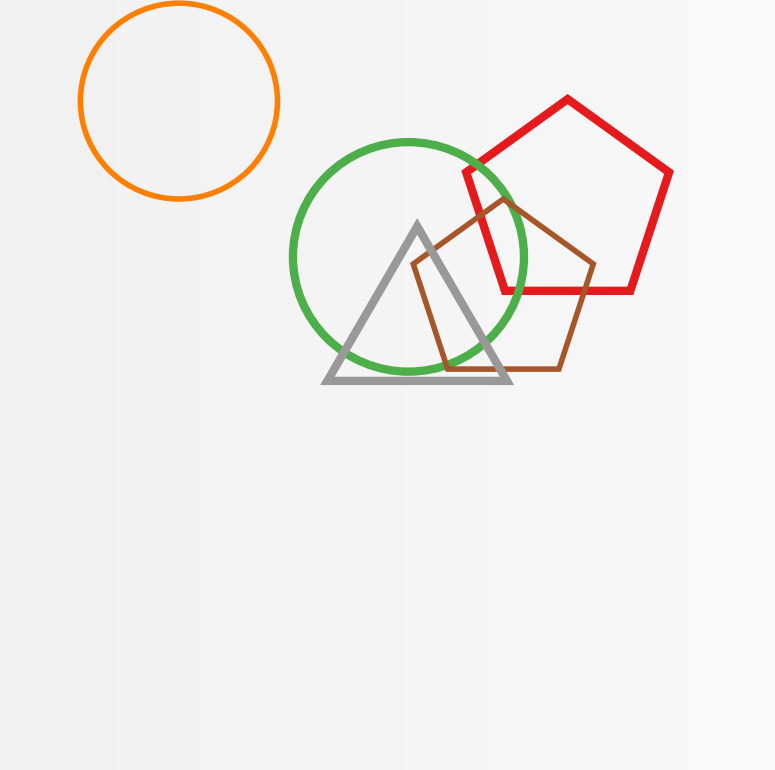[{"shape": "pentagon", "thickness": 3, "radius": 0.69, "center": [0.732, 0.734]}, {"shape": "circle", "thickness": 3, "radius": 0.75, "center": [0.527, 0.666]}, {"shape": "circle", "thickness": 2, "radius": 0.64, "center": [0.231, 0.869]}, {"shape": "pentagon", "thickness": 2, "radius": 0.61, "center": [0.649, 0.619]}, {"shape": "triangle", "thickness": 3, "radius": 0.67, "center": [0.538, 0.572]}]